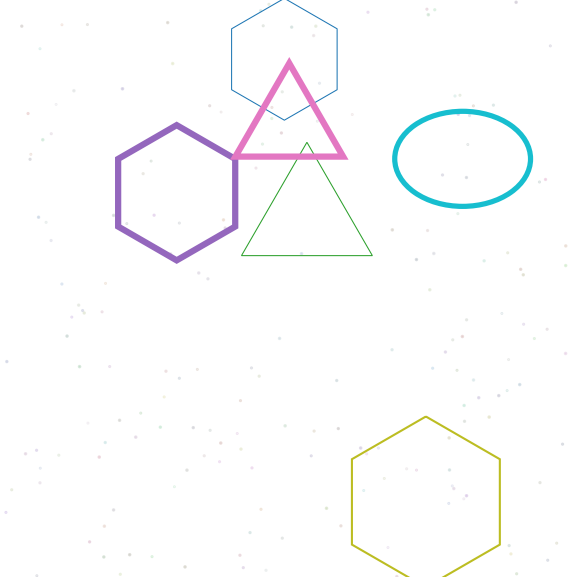[{"shape": "hexagon", "thickness": 0.5, "radius": 0.53, "center": [0.492, 0.897]}, {"shape": "triangle", "thickness": 0.5, "radius": 0.65, "center": [0.531, 0.622]}, {"shape": "hexagon", "thickness": 3, "radius": 0.59, "center": [0.306, 0.665]}, {"shape": "triangle", "thickness": 3, "radius": 0.54, "center": [0.501, 0.782]}, {"shape": "hexagon", "thickness": 1, "radius": 0.74, "center": [0.737, 0.13]}, {"shape": "oval", "thickness": 2.5, "radius": 0.59, "center": [0.801, 0.724]}]